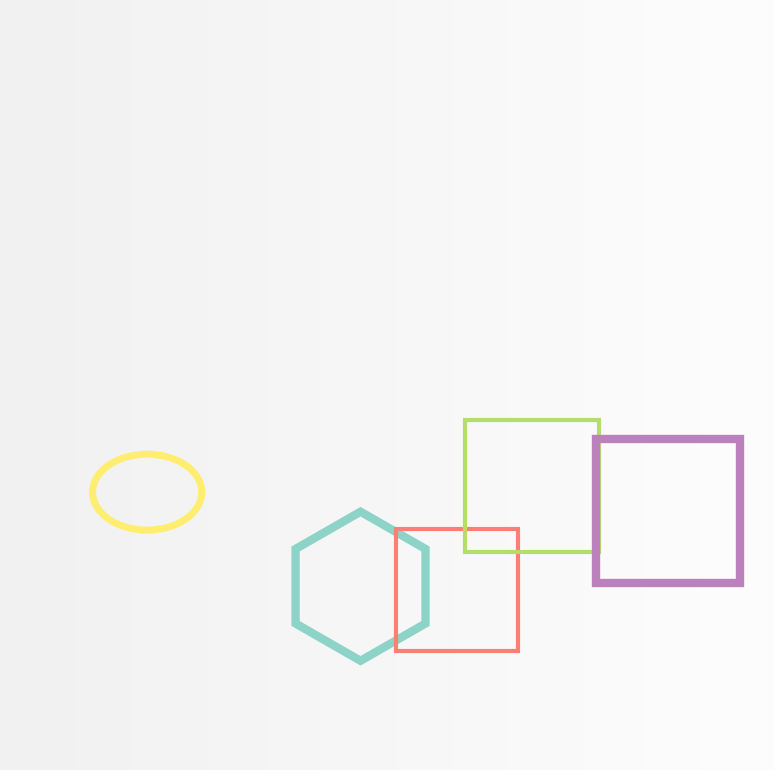[{"shape": "hexagon", "thickness": 3, "radius": 0.48, "center": [0.465, 0.239]}, {"shape": "square", "thickness": 1.5, "radius": 0.4, "center": [0.589, 0.234]}, {"shape": "square", "thickness": 1.5, "radius": 0.43, "center": [0.687, 0.369]}, {"shape": "square", "thickness": 3, "radius": 0.47, "center": [0.862, 0.336]}, {"shape": "oval", "thickness": 2.5, "radius": 0.35, "center": [0.19, 0.361]}]